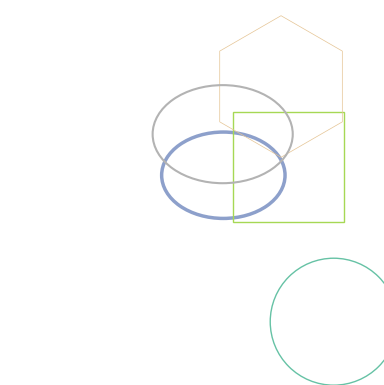[{"shape": "circle", "thickness": 1, "radius": 0.82, "center": [0.867, 0.164]}, {"shape": "oval", "thickness": 2.5, "radius": 0.8, "center": [0.58, 0.545]}, {"shape": "square", "thickness": 1, "radius": 0.72, "center": [0.749, 0.566]}, {"shape": "hexagon", "thickness": 0.5, "radius": 0.92, "center": [0.73, 0.775]}, {"shape": "oval", "thickness": 1.5, "radius": 0.91, "center": [0.578, 0.652]}]